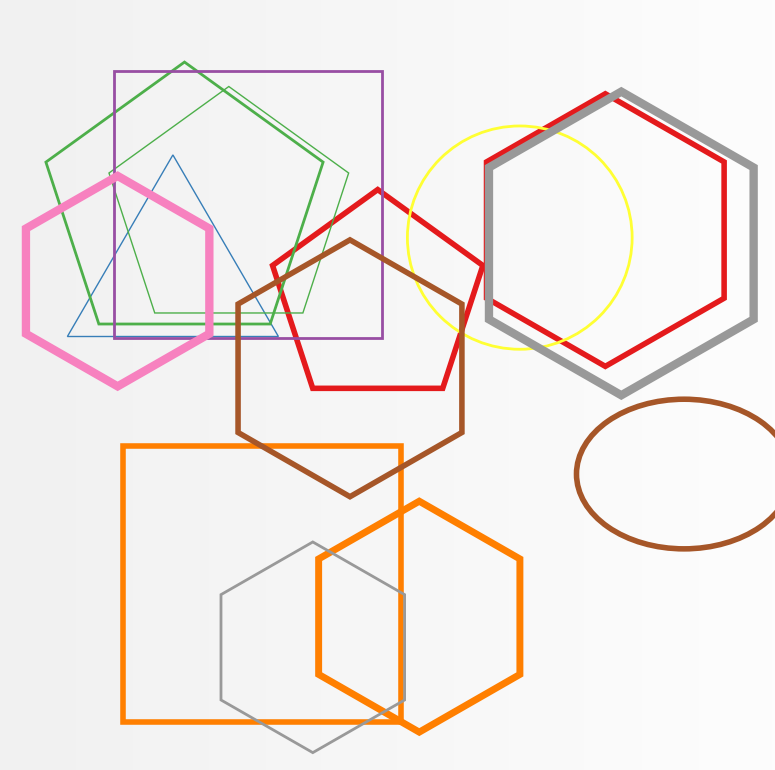[{"shape": "pentagon", "thickness": 2, "radius": 0.71, "center": [0.487, 0.611]}, {"shape": "hexagon", "thickness": 2, "radius": 0.89, "center": [0.781, 0.701]}, {"shape": "triangle", "thickness": 0.5, "radius": 0.79, "center": [0.223, 0.642]}, {"shape": "pentagon", "thickness": 1, "radius": 0.94, "center": [0.238, 0.731]}, {"shape": "pentagon", "thickness": 0.5, "radius": 0.81, "center": [0.295, 0.725]}, {"shape": "square", "thickness": 1, "radius": 0.87, "center": [0.32, 0.734]}, {"shape": "square", "thickness": 2, "radius": 0.9, "center": [0.338, 0.241]}, {"shape": "hexagon", "thickness": 2.5, "radius": 0.75, "center": [0.541, 0.199]}, {"shape": "circle", "thickness": 1, "radius": 0.72, "center": [0.671, 0.691]}, {"shape": "oval", "thickness": 2, "radius": 0.69, "center": [0.883, 0.384]}, {"shape": "hexagon", "thickness": 2, "radius": 0.83, "center": [0.452, 0.522]}, {"shape": "hexagon", "thickness": 3, "radius": 0.68, "center": [0.152, 0.635]}, {"shape": "hexagon", "thickness": 3, "radius": 0.99, "center": [0.802, 0.684]}, {"shape": "hexagon", "thickness": 1, "radius": 0.68, "center": [0.404, 0.159]}]